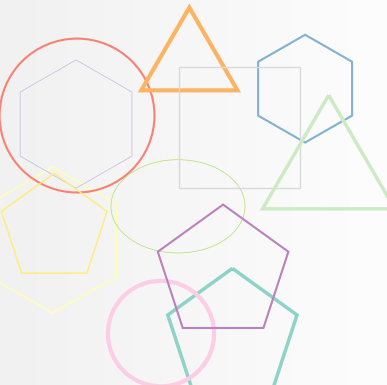[{"shape": "pentagon", "thickness": 2.5, "radius": 0.88, "center": [0.6, 0.128]}, {"shape": "hexagon", "thickness": 1, "radius": 0.95, "center": [0.136, 0.377]}, {"shape": "hexagon", "thickness": 0.5, "radius": 0.83, "center": [0.196, 0.678]}, {"shape": "circle", "thickness": 1.5, "radius": 1.0, "center": [0.199, 0.7]}, {"shape": "hexagon", "thickness": 1.5, "radius": 0.7, "center": [0.787, 0.77]}, {"shape": "triangle", "thickness": 3, "radius": 0.72, "center": [0.489, 0.837]}, {"shape": "oval", "thickness": 0.5, "radius": 0.87, "center": [0.459, 0.464]}, {"shape": "circle", "thickness": 3, "radius": 0.68, "center": [0.416, 0.134]}, {"shape": "square", "thickness": 1, "radius": 0.78, "center": [0.618, 0.668]}, {"shape": "pentagon", "thickness": 1.5, "radius": 0.89, "center": [0.576, 0.291]}, {"shape": "triangle", "thickness": 2.5, "radius": 0.98, "center": [0.848, 0.556]}, {"shape": "pentagon", "thickness": 1, "radius": 0.72, "center": [0.14, 0.406]}]